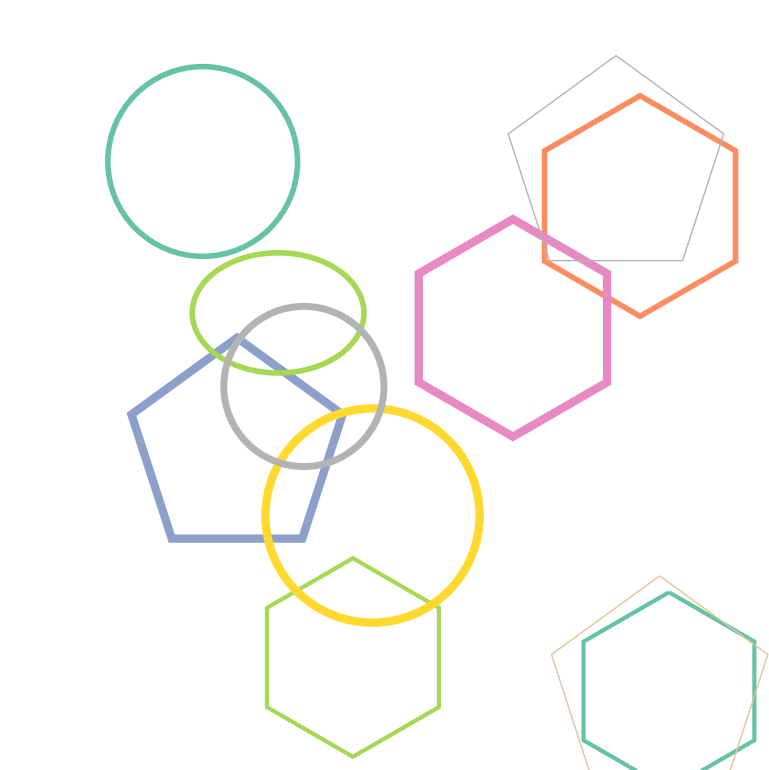[{"shape": "circle", "thickness": 2, "radius": 0.62, "center": [0.263, 0.79]}, {"shape": "hexagon", "thickness": 1.5, "radius": 0.64, "center": [0.869, 0.103]}, {"shape": "hexagon", "thickness": 2, "radius": 0.72, "center": [0.831, 0.732]}, {"shape": "pentagon", "thickness": 3, "radius": 0.72, "center": [0.308, 0.417]}, {"shape": "hexagon", "thickness": 3, "radius": 0.71, "center": [0.666, 0.574]}, {"shape": "hexagon", "thickness": 1.5, "radius": 0.64, "center": [0.458, 0.146]}, {"shape": "oval", "thickness": 2, "radius": 0.56, "center": [0.361, 0.594]}, {"shape": "circle", "thickness": 3, "radius": 0.7, "center": [0.484, 0.33]}, {"shape": "pentagon", "thickness": 0.5, "radius": 0.74, "center": [0.857, 0.104]}, {"shape": "circle", "thickness": 2.5, "radius": 0.52, "center": [0.395, 0.498]}, {"shape": "pentagon", "thickness": 0.5, "radius": 0.74, "center": [0.8, 0.781]}]